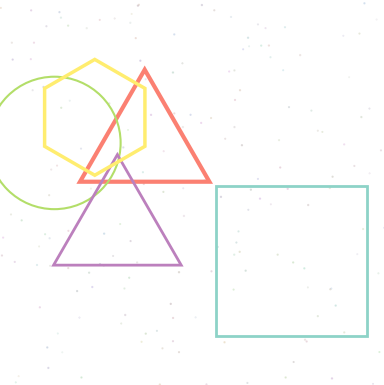[{"shape": "square", "thickness": 2, "radius": 0.98, "center": [0.757, 0.322]}, {"shape": "triangle", "thickness": 3, "radius": 0.97, "center": [0.376, 0.625]}, {"shape": "circle", "thickness": 1.5, "radius": 0.86, "center": [0.141, 0.629]}, {"shape": "triangle", "thickness": 2, "radius": 0.96, "center": [0.305, 0.407]}, {"shape": "hexagon", "thickness": 2.5, "radius": 0.75, "center": [0.246, 0.695]}]